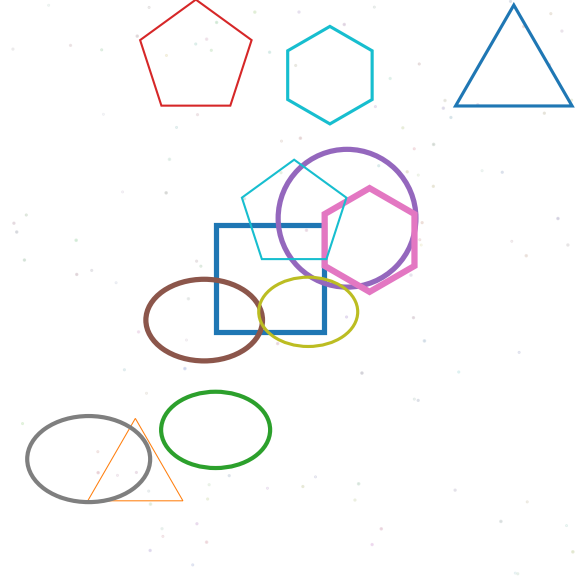[{"shape": "triangle", "thickness": 1.5, "radius": 0.58, "center": [0.89, 0.874]}, {"shape": "square", "thickness": 2.5, "radius": 0.47, "center": [0.468, 0.517]}, {"shape": "triangle", "thickness": 0.5, "radius": 0.48, "center": [0.234, 0.18]}, {"shape": "oval", "thickness": 2, "radius": 0.47, "center": [0.373, 0.255]}, {"shape": "pentagon", "thickness": 1, "radius": 0.51, "center": [0.339, 0.898]}, {"shape": "circle", "thickness": 2.5, "radius": 0.6, "center": [0.601, 0.621]}, {"shape": "oval", "thickness": 2.5, "radius": 0.5, "center": [0.354, 0.445]}, {"shape": "hexagon", "thickness": 3, "radius": 0.45, "center": [0.64, 0.584]}, {"shape": "oval", "thickness": 2, "radius": 0.53, "center": [0.154, 0.204]}, {"shape": "oval", "thickness": 1.5, "radius": 0.43, "center": [0.534, 0.459]}, {"shape": "hexagon", "thickness": 1.5, "radius": 0.42, "center": [0.571, 0.869]}, {"shape": "pentagon", "thickness": 1, "radius": 0.48, "center": [0.509, 0.627]}]